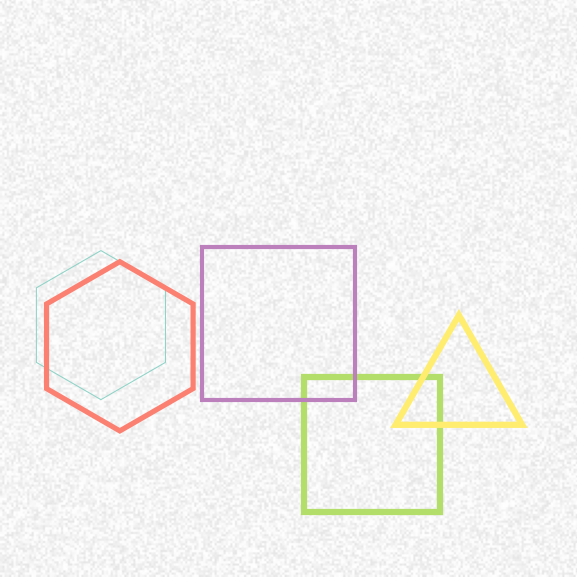[{"shape": "hexagon", "thickness": 0.5, "radius": 0.65, "center": [0.175, 0.436]}, {"shape": "hexagon", "thickness": 2.5, "radius": 0.73, "center": [0.207, 0.4]}, {"shape": "square", "thickness": 3, "radius": 0.59, "center": [0.644, 0.229]}, {"shape": "square", "thickness": 2, "radius": 0.66, "center": [0.483, 0.439]}, {"shape": "triangle", "thickness": 3, "radius": 0.63, "center": [0.795, 0.327]}]